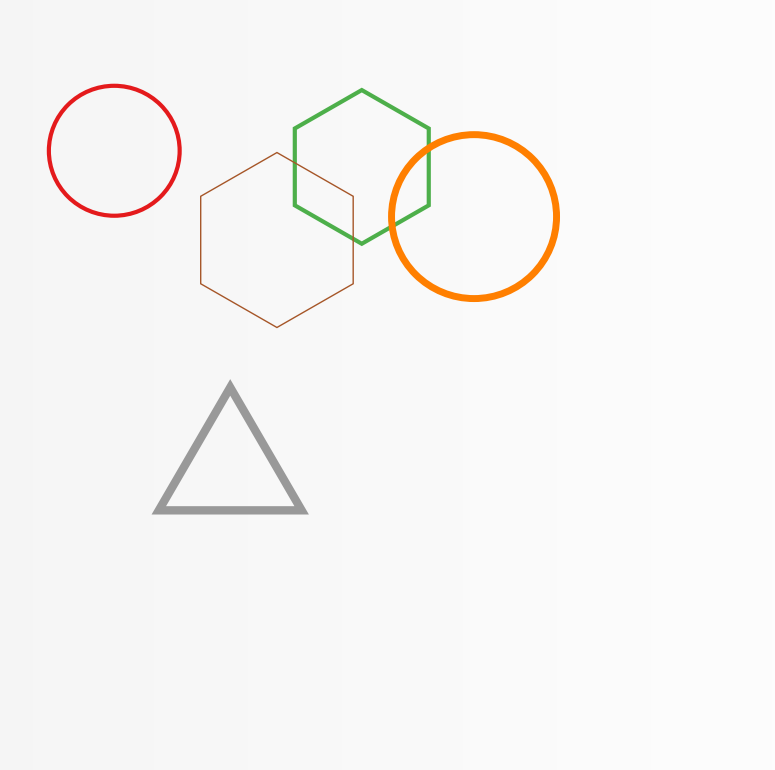[{"shape": "circle", "thickness": 1.5, "radius": 0.42, "center": [0.147, 0.804]}, {"shape": "hexagon", "thickness": 1.5, "radius": 0.5, "center": [0.467, 0.783]}, {"shape": "circle", "thickness": 2.5, "radius": 0.53, "center": [0.612, 0.719]}, {"shape": "hexagon", "thickness": 0.5, "radius": 0.57, "center": [0.357, 0.688]}, {"shape": "triangle", "thickness": 3, "radius": 0.53, "center": [0.297, 0.39]}]